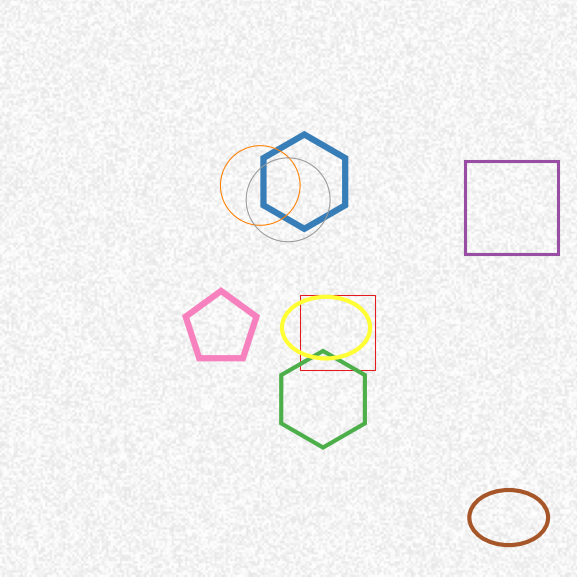[{"shape": "square", "thickness": 0.5, "radius": 0.33, "center": [0.585, 0.423]}, {"shape": "hexagon", "thickness": 3, "radius": 0.41, "center": [0.527, 0.685]}, {"shape": "hexagon", "thickness": 2, "radius": 0.42, "center": [0.559, 0.308]}, {"shape": "square", "thickness": 1.5, "radius": 0.4, "center": [0.887, 0.639]}, {"shape": "circle", "thickness": 0.5, "radius": 0.34, "center": [0.451, 0.678]}, {"shape": "oval", "thickness": 2, "radius": 0.38, "center": [0.565, 0.432]}, {"shape": "oval", "thickness": 2, "radius": 0.34, "center": [0.881, 0.103]}, {"shape": "pentagon", "thickness": 3, "radius": 0.32, "center": [0.383, 0.431]}, {"shape": "circle", "thickness": 0.5, "radius": 0.36, "center": [0.499, 0.653]}]